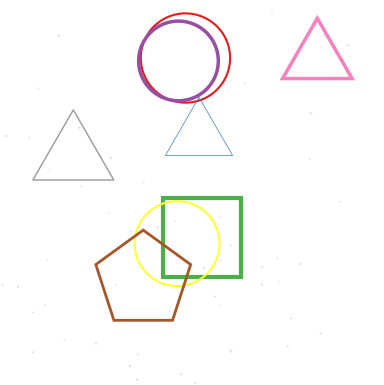[{"shape": "circle", "thickness": 1.5, "radius": 0.58, "center": [0.482, 0.849]}, {"shape": "triangle", "thickness": 0.5, "radius": 0.5, "center": [0.517, 0.647]}, {"shape": "square", "thickness": 3, "radius": 0.51, "center": [0.525, 0.384]}, {"shape": "circle", "thickness": 2.5, "radius": 0.52, "center": [0.464, 0.842]}, {"shape": "circle", "thickness": 1.5, "radius": 0.55, "center": [0.46, 0.367]}, {"shape": "pentagon", "thickness": 2, "radius": 0.65, "center": [0.372, 0.273]}, {"shape": "triangle", "thickness": 2.5, "radius": 0.52, "center": [0.824, 0.848]}, {"shape": "triangle", "thickness": 1, "radius": 0.61, "center": [0.19, 0.593]}]